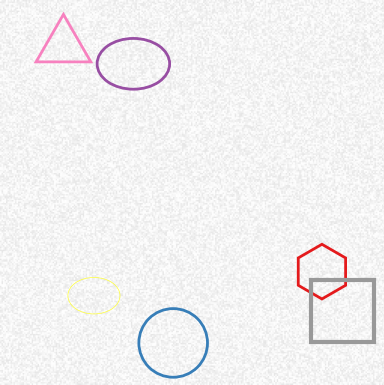[{"shape": "hexagon", "thickness": 2, "radius": 0.36, "center": [0.836, 0.294]}, {"shape": "circle", "thickness": 2, "radius": 0.45, "center": [0.45, 0.109]}, {"shape": "oval", "thickness": 2, "radius": 0.47, "center": [0.346, 0.834]}, {"shape": "oval", "thickness": 0.5, "radius": 0.34, "center": [0.244, 0.232]}, {"shape": "triangle", "thickness": 2, "radius": 0.41, "center": [0.165, 0.88]}, {"shape": "square", "thickness": 3, "radius": 0.41, "center": [0.89, 0.192]}]